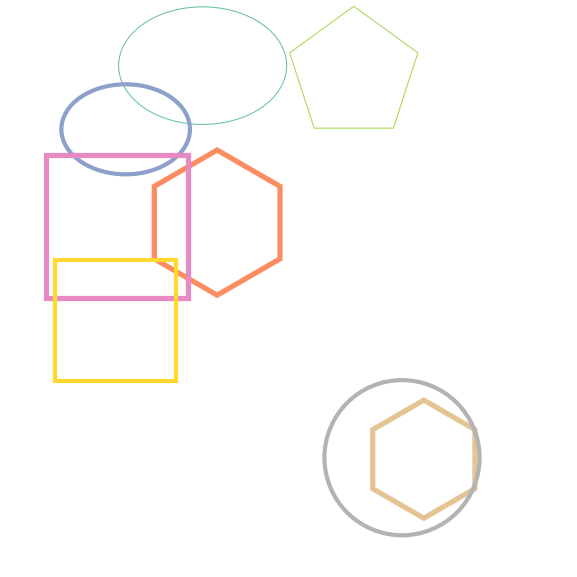[{"shape": "oval", "thickness": 0.5, "radius": 0.73, "center": [0.351, 0.885]}, {"shape": "hexagon", "thickness": 2.5, "radius": 0.63, "center": [0.376, 0.614]}, {"shape": "oval", "thickness": 2, "radius": 0.56, "center": [0.218, 0.775]}, {"shape": "square", "thickness": 2.5, "radius": 0.62, "center": [0.202, 0.607]}, {"shape": "pentagon", "thickness": 0.5, "radius": 0.58, "center": [0.613, 0.872]}, {"shape": "square", "thickness": 2, "radius": 0.52, "center": [0.2, 0.444]}, {"shape": "hexagon", "thickness": 2.5, "radius": 0.51, "center": [0.734, 0.204]}, {"shape": "circle", "thickness": 2, "radius": 0.67, "center": [0.696, 0.207]}]